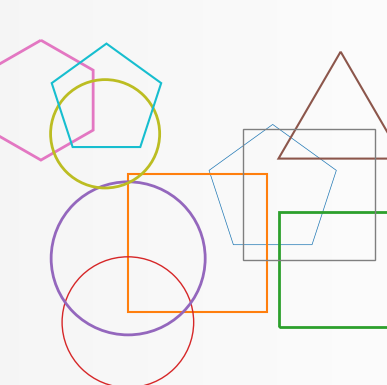[{"shape": "pentagon", "thickness": 0.5, "radius": 0.86, "center": [0.704, 0.504]}, {"shape": "square", "thickness": 1.5, "radius": 0.9, "center": [0.51, 0.369]}, {"shape": "square", "thickness": 2, "radius": 0.74, "center": [0.867, 0.3]}, {"shape": "circle", "thickness": 1, "radius": 0.85, "center": [0.33, 0.163]}, {"shape": "circle", "thickness": 2, "radius": 0.99, "center": [0.331, 0.329]}, {"shape": "triangle", "thickness": 1.5, "radius": 0.93, "center": [0.879, 0.681]}, {"shape": "hexagon", "thickness": 2, "radius": 0.78, "center": [0.106, 0.74]}, {"shape": "square", "thickness": 1, "radius": 0.85, "center": [0.797, 0.495]}, {"shape": "circle", "thickness": 2, "radius": 0.7, "center": [0.271, 0.652]}, {"shape": "pentagon", "thickness": 1.5, "radius": 0.74, "center": [0.275, 0.738]}]